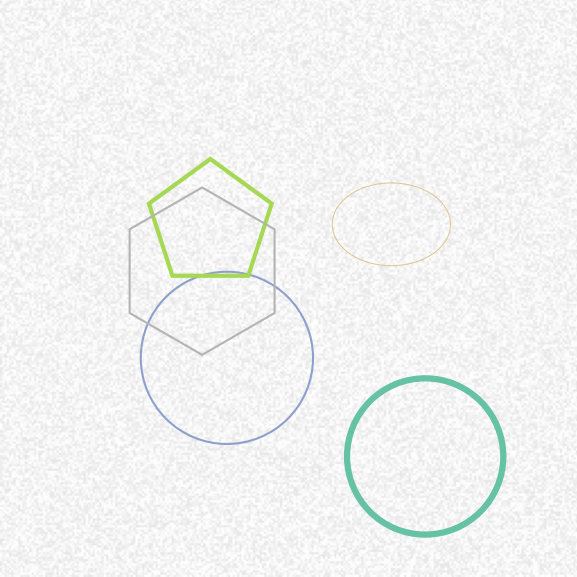[{"shape": "circle", "thickness": 3, "radius": 0.68, "center": [0.736, 0.209]}, {"shape": "circle", "thickness": 1, "radius": 0.75, "center": [0.393, 0.379]}, {"shape": "pentagon", "thickness": 2, "radius": 0.56, "center": [0.364, 0.612]}, {"shape": "oval", "thickness": 0.5, "radius": 0.51, "center": [0.678, 0.611]}, {"shape": "hexagon", "thickness": 1, "radius": 0.72, "center": [0.35, 0.53]}]